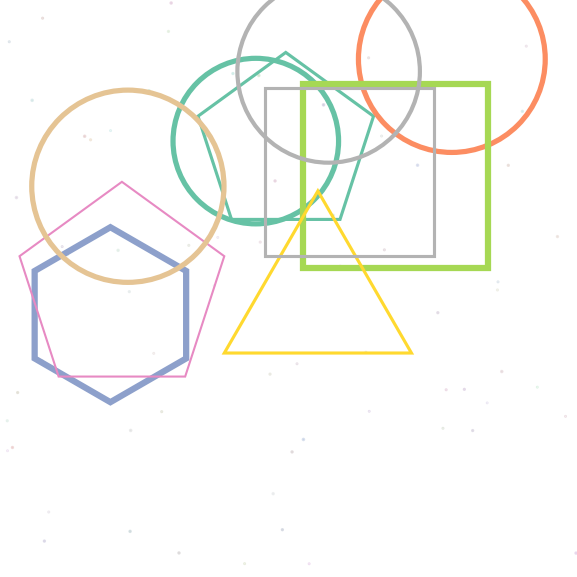[{"shape": "pentagon", "thickness": 1.5, "radius": 0.8, "center": [0.495, 0.748]}, {"shape": "circle", "thickness": 2.5, "radius": 0.72, "center": [0.443, 0.755]}, {"shape": "circle", "thickness": 2.5, "radius": 0.81, "center": [0.782, 0.897]}, {"shape": "hexagon", "thickness": 3, "radius": 0.76, "center": [0.191, 0.454]}, {"shape": "pentagon", "thickness": 1, "radius": 0.93, "center": [0.211, 0.498]}, {"shape": "square", "thickness": 3, "radius": 0.8, "center": [0.685, 0.695]}, {"shape": "triangle", "thickness": 1.5, "radius": 0.94, "center": [0.55, 0.481]}, {"shape": "circle", "thickness": 2.5, "radius": 0.83, "center": [0.221, 0.677]}, {"shape": "circle", "thickness": 2, "radius": 0.79, "center": [0.569, 0.875]}, {"shape": "square", "thickness": 1.5, "radius": 0.73, "center": [0.605, 0.701]}]